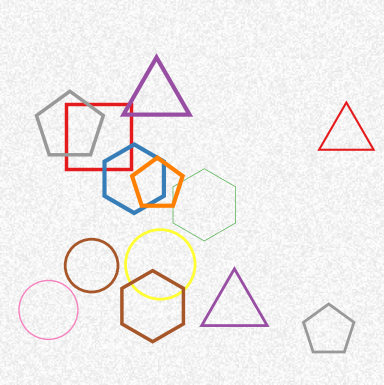[{"shape": "square", "thickness": 2.5, "radius": 0.42, "center": [0.256, 0.646]}, {"shape": "triangle", "thickness": 1.5, "radius": 0.41, "center": [0.9, 0.652]}, {"shape": "hexagon", "thickness": 3, "radius": 0.45, "center": [0.349, 0.536]}, {"shape": "hexagon", "thickness": 0.5, "radius": 0.47, "center": [0.531, 0.468]}, {"shape": "triangle", "thickness": 3, "radius": 0.5, "center": [0.406, 0.752]}, {"shape": "triangle", "thickness": 2, "radius": 0.49, "center": [0.609, 0.203]}, {"shape": "pentagon", "thickness": 3, "radius": 0.35, "center": [0.409, 0.522]}, {"shape": "circle", "thickness": 2, "radius": 0.45, "center": [0.416, 0.313]}, {"shape": "circle", "thickness": 2, "radius": 0.34, "center": [0.238, 0.31]}, {"shape": "hexagon", "thickness": 2.5, "radius": 0.46, "center": [0.397, 0.205]}, {"shape": "circle", "thickness": 1, "radius": 0.38, "center": [0.126, 0.195]}, {"shape": "pentagon", "thickness": 2, "radius": 0.34, "center": [0.854, 0.142]}, {"shape": "pentagon", "thickness": 2.5, "radius": 0.46, "center": [0.182, 0.672]}]